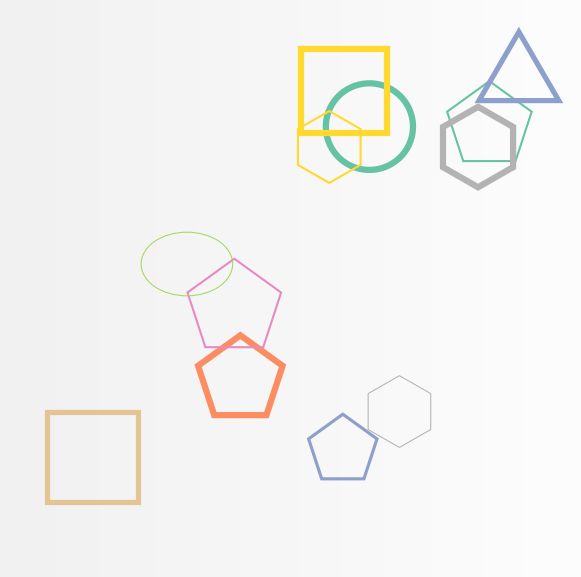[{"shape": "circle", "thickness": 3, "radius": 0.37, "center": [0.636, 0.78]}, {"shape": "pentagon", "thickness": 1, "radius": 0.38, "center": [0.842, 0.782]}, {"shape": "pentagon", "thickness": 3, "radius": 0.38, "center": [0.413, 0.342]}, {"shape": "pentagon", "thickness": 1.5, "radius": 0.31, "center": [0.59, 0.22]}, {"shape": "triangle", "thickness": 2.5, "radius": 0.4, "center": [0.893, 0.865]}, {"shape": "pentagon", "thickness": 1, "radius": 0.42, "center": [0.403, 0.466]}, {"shape": "oval", "thickness": 0.5, "radius": 0.39, "center": [0.322, 0.542]}, {"shape": "hexagon", "thickness": 1, "radius": 0.31, "center": [0.567, 0.745]}, {"shape": "square", "thickness": 3, "radius": 0.37, "center": [0.592, 0.842]}, {"shape": "square", "thickness": 2.5, "radius": 0.39, "center": [0.159, 0.208]}, {"shape": "hexagon", "thickness": 3, "radius": 0.35, "center": [0.822, 0.745]}, {"shape": "hexagon", "thickness": 0.5, "radius": 0.31, "center": [0.687, 0.286]}]